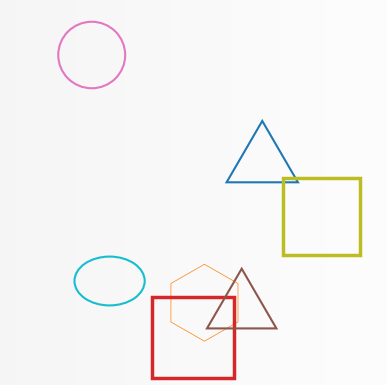[{"shape": "triangle", "thickness": 1.5, "radius": 0.53, "center": [0.677, 0.58]}, {"shape": "hexagon", "thickness": 0.5, "radius": 0.5, "center": [0.528, 0.214]}, {"shape": "square", "thickness": 2.5, "radius": 0.53, "center": [0.499, 0.123]}, {"shape": "triangle", "thickness": 1.5, "radius": 0.52, "center": [0.624, 0.199]}, {"shape": "circle", "thickness": 1.5, "radius": 0.43, "center": [0.237, 0.857]}, {"shape": "square", "thickness": 2.5, "radius": 0.5, "center": [0.829, 0.437]}, {"shape": "oval", "thickness": 1.5, "radius": 0.45, "center": [0.283, 0.27]}]